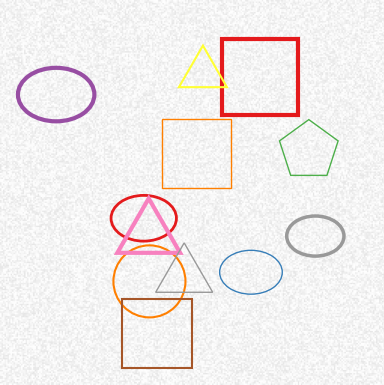[{"shape": "oval", "thickness": 2, "radius": 0.42, "center": [0.373, 0.433]}, {"shape": "square", "thickness": 3, "radius": 0.5, "center": [0.675, 0.799]}, {"shape": "oval", "thickness": 1, "radius": 0.41, "center": [0.652, 0.293]}, {"shape": "pentagon", "thickness": 1, "radius": 0.4, "center": [0.802, 0.609]}, {"shape": "oval", "thickness": 3, "radius": 0.5, "center": [0.146, 0.754]}, {"shape": "circle", "thickness": 1.5, "radius": 0.47, "center": [0.388, 0.269]}, {"shape": "square", "thickness": 1, "radius": 0.45, "center": [0.51, 0.602]}, {"shape": "triangle", "thickness": 1.5, "radius": 0.36, "center": [0.527, 0.81]}, {"shape": "square", "thickness": 1.5, "radius": 0.45, "center": [0.408, 0.133]}, {"shape": "triangle", "thickness": 3, "radius": 0.47, "center": [0.386, 0.39]}, {"shape": "triangle", "thickness": 1, "radius": 0.43, "center": [0.478, 0.284]}, {"shape": "oval", "thickness": 2.5, "radius": 0.37, "center": [0.819, 0.387]}]